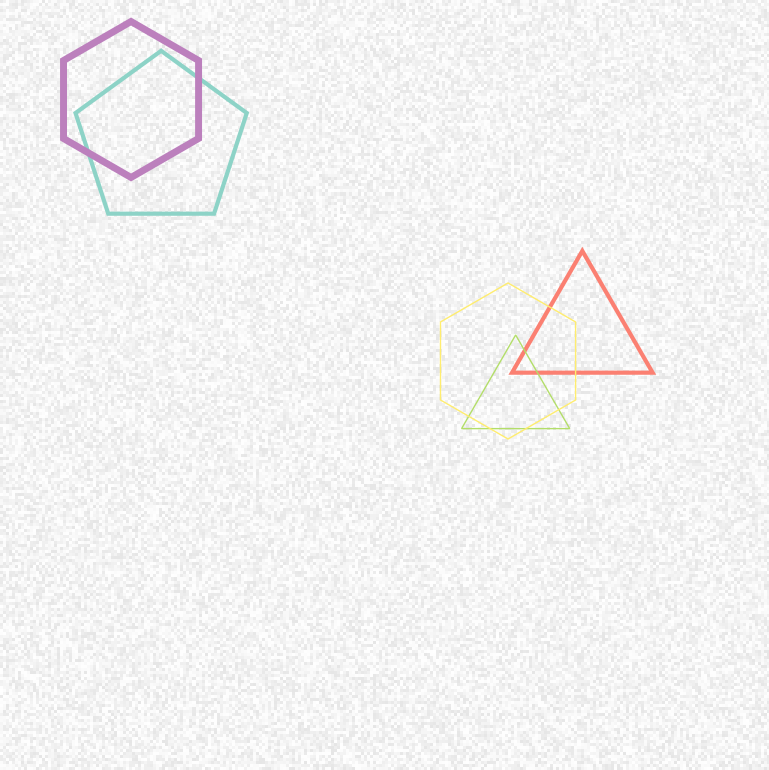[{"shape": "pentagon", "thickness": 1.5, "radius": 0.58, "center": [0.209, 0.817]}, {"shape": "triangle", "thickness": 1.5, "radius": 0.53, "center": [0.756, 0.569]}, {"shape": "triangle", "thickness": 0.5, "radius": 0.41, "center": [0.67, 0.484]}, {"shape": "hexagon", "thickness": 2.5, "radius": 0.51, "center": [0.17, 0.871]}, {"shape": "hexagon", "thickness": 0.5, "radius": 0.51, "center": [0.66, 0.531]}]